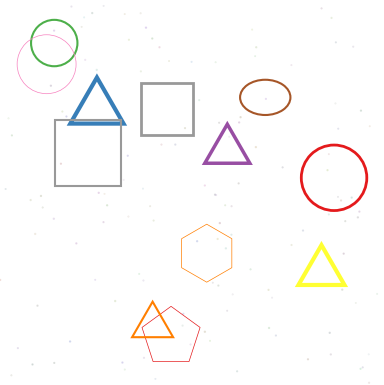[{"shape": "circle", "thickness": 2, "radius": 0.43, "center": [0.868, 0.538]}, {"shape": "pentagon", "thickness": 0.5, "radius": 0.4, "center": [0.444, 0.125]}, {"shape": "triangle", "thickness": 3, "radius": 0.4, "center": [0.252, 0.719]}, {"shape": "circle", "thickness": 1.5, "radius": 0.3, "center": [0.141, 0.888]}, {"shape": "triangle", "thickness": 2.5, "radius": 0.34, "center": [0.59, 0.61]}, {"shape": "triangle", "thickness": 1.5, "radius": 0.31, "center": [0.396, 0.155]}, {"shape": "hexagon", "thickness": 0.5, "radius": 0.38, "center": [0.537, 0.342]}, {"shape": "triangle", "thickness": 3, "radius": 0.35, "center": [0.835, 0.294]}, {"shape": "oval", "thickness": 1.5, "radius": 0.33, "center": [0.689, 0.747]}, {"shape": "circle", "thickness": 0.5, "radius": 0.38, "center": [0.121, 0.833]}, {"shape": "square", "thickness": 1.5, "radius": 0.43, "center": [0.228, 0.602]}, {"shape": "square", "thickness": 2, "radius": 0.34, "center": [0.434, 0.717]}]